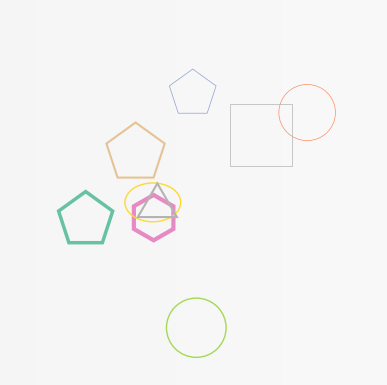[{"shape": "pentagon", "thickness": 2.5, "radius": 0.37, "center": [0.221, 0.429]}, {"shape": "circle", "thickness": 0.5, "radius": 0.37, "center": [0.793, 0.708]}, {"shape": "pentagon", "thickness": 0.5, "radius": 0.32, "center": [0.497, 0.757]}, {"shape": "hexagon", "thickness": 3, "radius": 0.29, "center": [0.396, 0.435]}, {"shape": "circle", "thickness": 1, "radius": 0.38, "center": [0.507, 0.149]}, {"shape": "oval", "thickness": 1, "radius": 0.36, "center": [0.394, 0.474]}, {"shape": "pentagon", "thickness": 1.5, "radius": 0.4, "center": [0.35, 0.603]}, {"shape": "triangle", "thickness": 1.5, "radius": 0.29, "center": [0.406, 0.465]}, {"shape": "square", "thickness": 0.5, "radius": 0.4, "center": [0.673, 0.649]}]